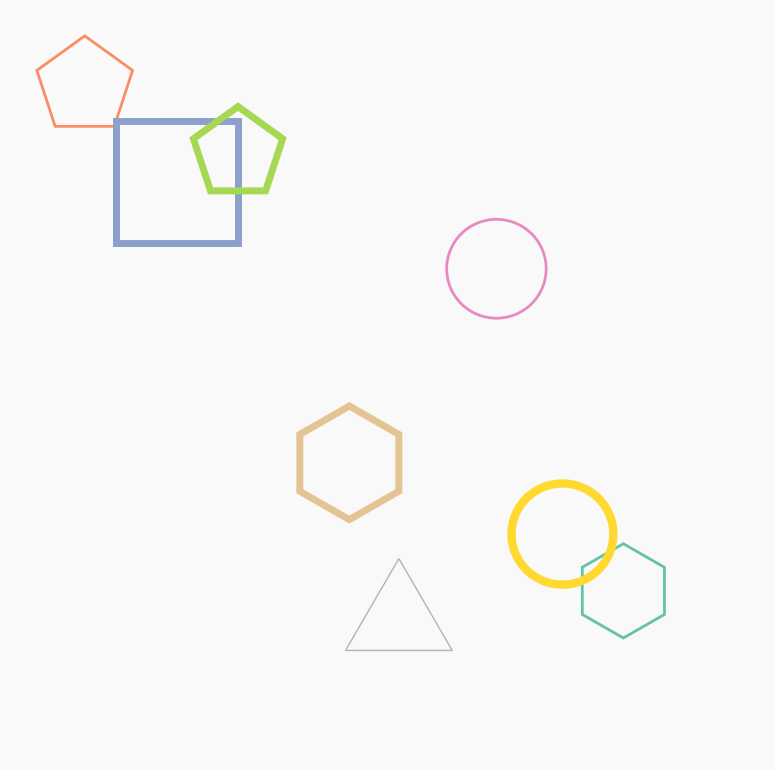[{"shape": "hexagon", "thickness": 1, "radius": 0.31, "center": [0.804, 0.233]}, {"shape": "pentagon", "thickness": 1, "radius": 0.32, "center": [0.109, 0.888]}, {"shape": "square", "thickness": 2.5, "radius": 0.39, "center": [0.228, 0.764]}, {"shape": "circle", "thickness": 1, "radius": 0.32, "center": [0.641, 0.651]}, {"shape": "pentagon", "thickness": 2.5, "radius": 0.3, "center": [0.307, 0.801]}, {"shape": "circle", "thickness": 3, "radius": 0.33, "center": [0.726, 0.306]}, {"shape": "hexagon", "thickness": 2.5, "radius": 0.37, "center": [0.451, 0.399]}, {"shape": "triangle", "thickness": 0.5, "radius": 0.4, "center": [0.515, 0.195]}]